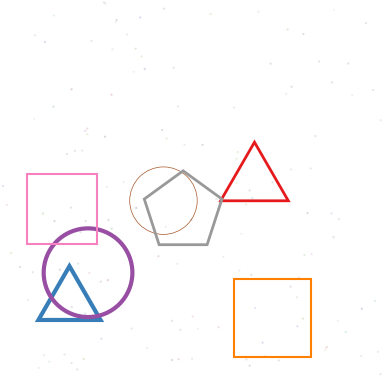[{"shape": "triangle", "thickness": 2, "radius": 0.51, "center": [0.661, 0.529]}, {"shape": "triangle", "thickness": 3, "radius": 0.47, "center": [0.18, 0.216]}, {"shape": "circle", "thickness": 3, "radius": 0.58, "center": [0.229, 0.292]}, {"shape": "square", "thickness": 1.5, "radius": 0.5, "center": [0.708, 0.174]}, {"shape": "circle", "thickness": 0.5, "radius": 0.44, "center": [0.425, 0.479]}, {"shape": "square", "thickness": 1.5, "radius": 0.46, "center": [0.161, 0.457]}, {"shape": "pentagon", "thickness": 2, "radius": 0.53, "center": [0.476, 0.45]}]